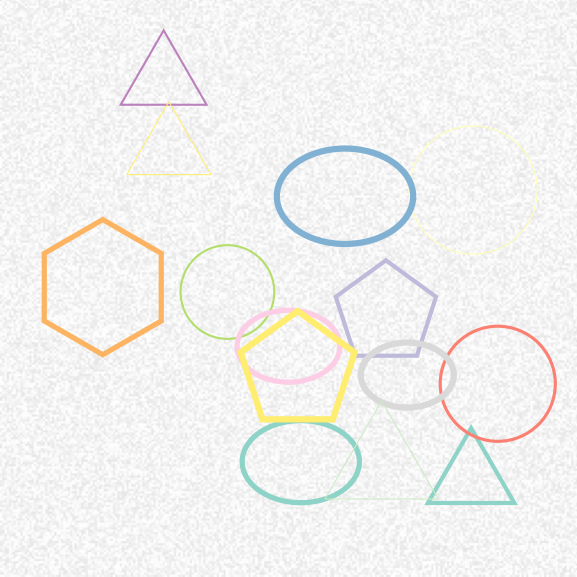[{"shape": "oval", "thickness": 2.5, "radius": 0.51, "center": [0.521, 0.2]}, {"shape": "triangle", "thickness": 2, "radius": 0.43, "center": [0.816, 0.171]}, {"shape": "circle", "thickness": 0.5, "radius": 0.55, "center": [0.819, 0.67]}, {"shape": "pentagon", "thickness": 2, "radius": 0.46, "center": [0.668, 0.457]}, {"shape": "circle", "thickness": 1.5, "radius": 0.5, "center": [0.862, 0.335]}, {"shape": "oval", "thickness": 3, "radius": 0.59, "center": [0.597, 0.659]}, {"shape": "hexagon", "thickness": 2.5, "radius": 0.58, "center": [0.178, 0.502]}, {"shape": "circle", "thickness": 1, "radius": 0.41, "center": [0.394, 0.493]}, {"shape": "oval", "thickness": 2.5, "radius": 0.45, "center": [0.5, 0.4]}, {"shape": "oval", "thickness": 3, "radius": 0.4, "center": [0.705, 0.35]}, {"shape": "triangle", "thickness": 1, "radius": 0.43, "center": [0.283, 0.861]}, {"shape": "triangle", "thickness": 0.5, "radius": 0.57, "center": [0.661, 0.192]}, {"shape": "pentagon", "thickness": 3, "radius": 0.52, "center": [0.515, 0.357]}, {"shape": "triangle", "thickness": 0.5, "radius": 0.42, "center": [0.292, 0.739]}]